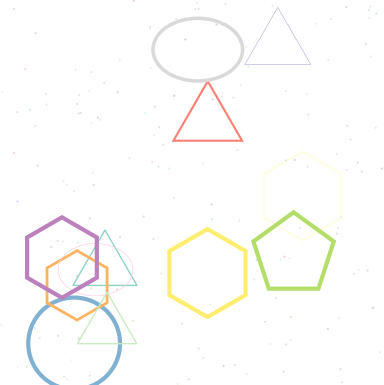[{"shape": "triangle", "thickness": 1, "radius": 0.48, "center": [0.273, 0.307]}, {"shape": "hexagon", "thickness": 0.5, "radius": 0.58, "center": [0.786, 0.491]}, {"shape": "triangle", "thickness": 0.5, "radius": 0.49, "center": [0.722, 0.882]}, {"shape": "triangle", "thickness": 1.5, "radius": 0.52, "center": [0.54, 0.686]}, {"shape": "circle", "thickness": 3, "radius": 0.6, "center": [0.193, 0.108]}, {"shape": "hexagon", "thickness": 2, "radius": 0.45, "center": [0.2, 0.259]}, {"shape": "pentagon", "thickness": 3, "radius": 0.55, "center": [0.763, 0.339]}, {"shape": "oval", "thickness": 0.5, "radius": 0.49, "center": [0.248, 0.299]}, {"shape": "oval", "thickness": 2.5, "radius": 0.58, "center": [0.514, 0.871]}, {"shape": "hexagon", "thickness": 3, "radius": 0.52, "center": [0.161, 0.331]}, {"shape": "triangle", "thickness": 1, "radius": 0.45, "center": [0.278, 0.152]}, {"shape": "hexagon", "thickness": 3, "radius": 0.57, "center": [0.539, 0.291]}]